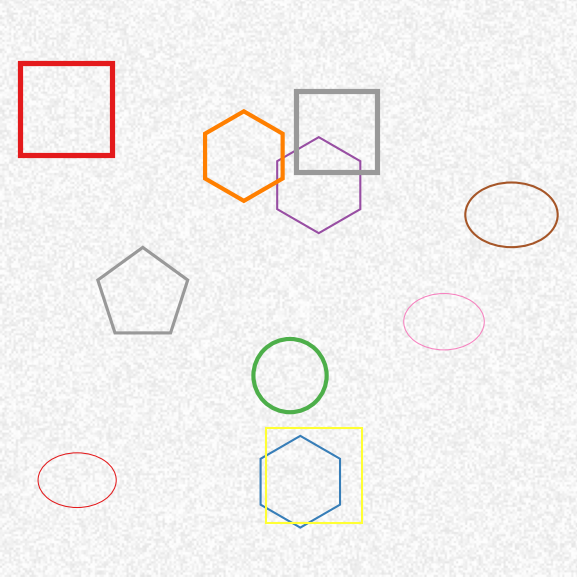[{"shape": "oval", "thickness": 0.5, "radius": 0.34, "center": [0.134, 0.168]}, {"shape": "square", "thickness": 2.5, "radius": 0.4, "center": [0.114, 0.811]}, {"shape": "hexagon", "thickness": 1, "radius": 0.4, "center": [0.52, 0.165]}, {"shape": "circle", "thickness": 2, "radius": 0.32, "center": [0.502, 0.349]}, {"shape": "hexagon", "thickness": 1, "radius": 0.42, "center": [0.552, 0.679]}, {"shape": "hexagon", "thickness": 2, "radius": 0.39, "center": [0.422, 0.729]}, {"shape": "square", "thickness": 1, "radius": 0.41, "center": [0.544, 0.176]}, {"shape": "oval", "thickness": 1, "radius": 0.4, "center": [0.886, 0.627]}, {"shape": "oval", "thickness": 0.5, "radius": 0.35, "center": [0.769, 0.442]}, {"shape": "pentagon", "thickness": 1.5, "radius": 0.41, "center": [0.247, 0.489]}, {"shape": "square", "thickness": 2.5, "radius": 0.35, "center": [0.583, 0.771]}]